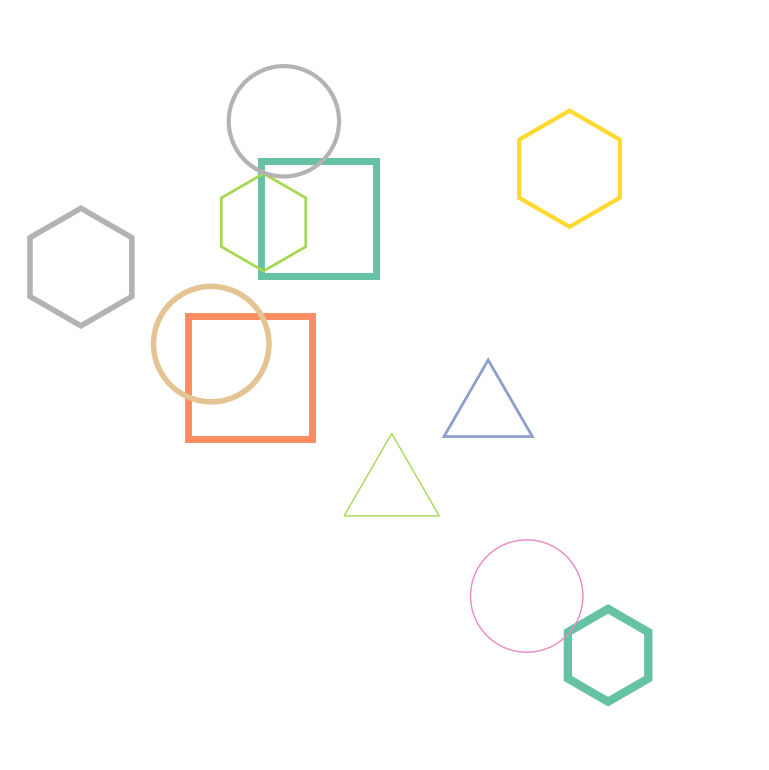[{"shape": "hexagon", "thickness": 3, "radius": 0.3, "center": [0.79, 0.149]}, {"shape": "square", "thickness": 2.5, "radius": 0.37, "center": [0.413, 0.716]}, {"shape": "square", "thickness": 2.5, "radius": 0.4, "center": [0.325, 0.51]}, {"shape": "triangle", "thickness": 1, "radius": 0.33, "center": [0.634, 0.466]}, {"shape": "circle", "thickness": 0.5, "radius": 0.36, "center": [0.684, 0.226]}, {"shape": "triangle", "thickness": 0.5, "radius": 0.36, "center": [0.509, 0.366]}, {"shape": "hexagon", "thickness": 1, "radius": 0.32, "center": [0.342, 0.711]}, {"shape": "hexagon", "thickness": 1.5, "radius": 0.38, "center": [0.74, 0.781]}, {"shape": "circle", "thickness": 2, "radius": 0.37, "center": [0.274, 0.553]}, {"shape": "circle", "thickness": 1.5, "radius": 0.36, "center": [0.369, 0.842]}, {"shape": "hexagon", "thickness": 2, "radius": 0.38, "center": [0.105, 0.653]}]